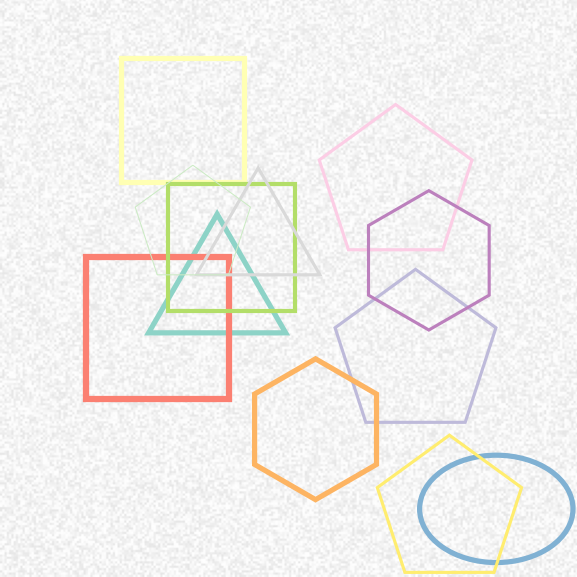[{"shape": "triangle", "thickness": 2.5, "radius": 0.69, "center": [0.376, 0.491]}, {"shape": "square", "thickness": 2.5, "radius": 0.54, "center": [0.316, 0.791]}, {"shape": "pentagon", "thickness": 1.5, "radius": 0.73, "center": [0.719, 0.386]}, {"shape": "square", "thickness": 3, "radius": 0.62, "center": [0.273, 0.431]}, {"shape": "oval", "thickness": 2.5, "radius": 0.66, "center": [0.859, 0.118]}, {"shape": "hexagon", "thickness": 2.5, "radius": 0.61, "center": [0.546, 0.256]}, {"shape": "square", "thickness": 2, "radius": 0.55, "center": [0.401, 0.571]}, {"shape": "pentagon", "thickness": 1.5, "radius": 0.7, "center": [0.685, 0.679]}, {"shape": "triangle", "thickness": 1.5, "radius": 0.62, "center": [0.447, 0.585]}, {"shape": "hexagon", "thickness": 1.5, "radius": 0.6, "center": [0.743, 0.548]}, {"shape": "pentagon", "thickness": 0.5, "radius": 0.52, "center": [0.334, 0.608]}, {"shape": "pentagon", "thickness": 1.5, "radius": 0.66, "center": [0.778, 0.114]}]